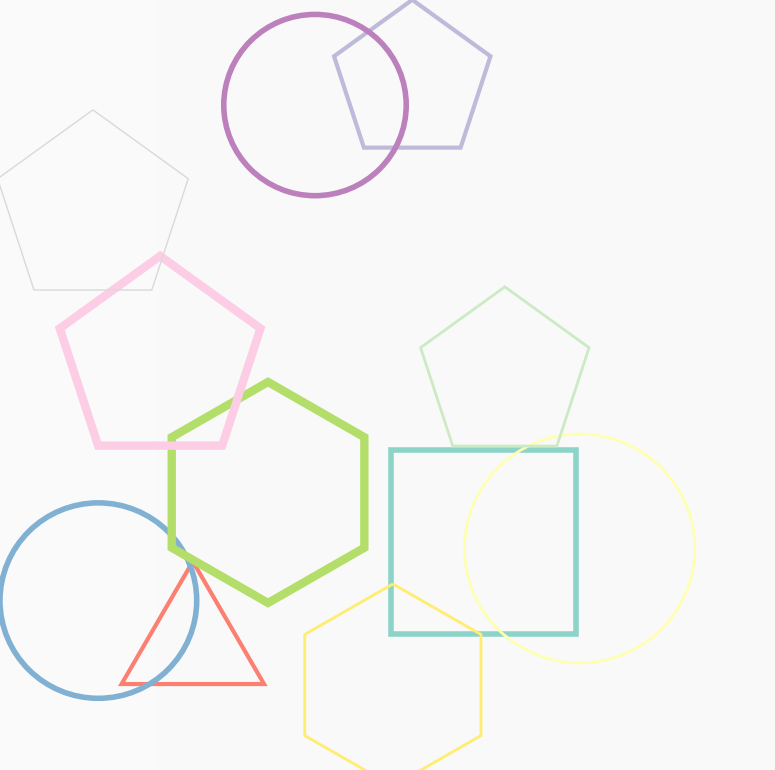[{"shape": "square", "thickness": 2, "radius": 0.6, "center": [0.624, 0.296]}, {"shape": "circle", "thickness": 1, "radius": 0.74, "center": [0.748, 0.288]}, {"shape": "pentagon", "thickness": 1.5, "radius": 0.53, "center": [0.532, 0.894]}, {"shape": "triangle", "thickness": 1.5, "radius": 0.53, "center": [0.249, 0.165]}, {"shape": "circle", "thickness": 2, "radius": 0.63, "center": [0.127, 0.22]}, {"shape": "hexagon", "thickness": 3, "radius": 0.72, "center": [0.346, 0.36]}, {"shape": "pentagon", "thickness": 3, "radius": 0.68, "center": [0.207, 0.531]}, {"shape": "pentagon", "thickness": 0.5, "radius": 0.65, "center": [0.12, 0.728]}, {"shape": "circle", "thickness": 2, "radius": 0.59, "center": [0.406, 0.864]}, {"shape": "pentagon", "thickness": 1, "radius": 0.57, "center": [0.651, 0.513]}, {"shape": "hexagon", "thickness": 1, "radius": 0.66, "center": [0.507, 0.11]}]